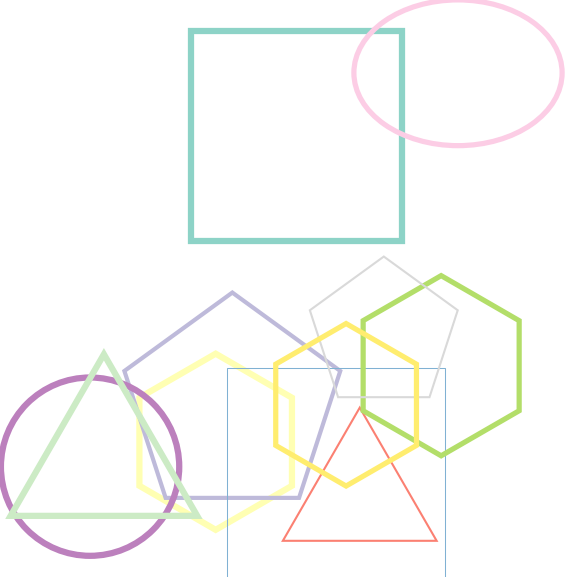[{"shape": "square", "thickness": 3, "radius": 0.91, "center": [0.513, 0.764]}, {"shape": "hexagon", "thickness": 3, "radius": 0.76, "center": [0.373, 0.234]}, {"shape": "pentagon", "thickness": 2, "radius": 0.98, "center": [0.402, 0.296]}, {"shape": "triangle", "thickness": 1, "radius": 0.77, "center": [0.623, 0.14]}, {"shape": "square", "thickness": 0.5, "radius": 0.94, "center": [0.582, 0.173]}, {"shape": "hexagon", "thickness": 2.5, "radius": 0.78, "center": [0.764, 0.366]}, {"shape": "oval", "thickness": 2.5, "radius": 0.9, "center": [0.793, 0.873]}, {"shape": "pentagon", "thickness": 1, "radius": 0.67, "center": [0.665, 0.42]}, {"shape": "circle", "thickness": 3, "radius": 0.77, "center": [0.156, 0.191]}, {"shape": "triangle", "thickness": 3, "radius": 0.93, "center": [0.18, 0.199]}, {"shape": "hexagon", "thickness": 2.5, "radius": 0.7, "center": [0.599, 0.298]}]